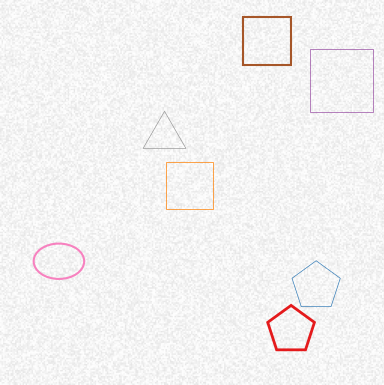[{"shape": "pentagon", "thickness": 2, "radius": 0.32, "center": [0.756, 0.143]}, {"shape": "pentagon", "thickness": 0.5, "radius": 0.33, "center": [0.821, 0.257]}, {"shape": "square", "thickness": 0.5, "radius": 0.41, "center": [0.887, 0.79]}, {"shape": "square", "thickness": 0.5, "radius": 0.31, "center": [0.492, 0.517]}, {"shape": "square", "thickness": 1.5, "radius": 0.31, "center": [0.694, 0.894]}, {"shape": "oval", "thickness": 1.5, "radius": 0.33, "center": [0.153, 0.321]}, {"shape": "triangle", "thickness": 0.5, "radius": 0.32, "center": [0.427, 0.647]}]